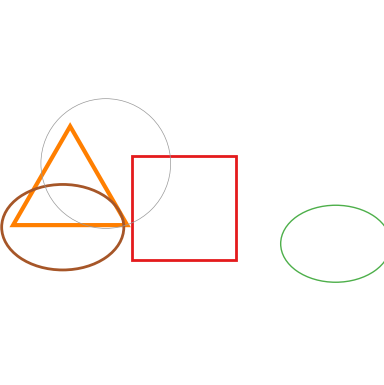[{"shape": "square", "thickness": 2, "radius": 0.67, "center": [0.477, 0.459]}, {"shape": "oval", "thickness": 1, "radius": 0.71, "center": [0.872, 0.367]}, {"shape": "triangle", "thickness": 3, "radius": 0.86, "center": [0.182, 0.501]}, {"shape": "oval", "thickness": 2, "radius": 0.79, "center": [0.163, 0.41]}, {"shape": "circle", "thickness": 0.5, "radius": 0.84, "center": [0.275, 0.575]}]